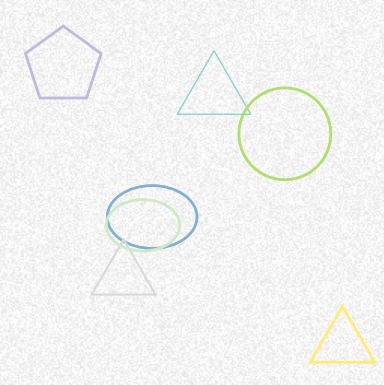[{"shape": "triangle", "thickness": 1, "radius": 0.55, "center": [0.556, 0.758]}, {"shape": "pentagon", "thickness": 2, "radius": 0.52, "center": [0.164, 0.829]}, {"shape": "oval", "thickness": 2, "radius": 0.58, "center": [0.395, 0.436]}, {"shape": "circle", "thickness": 2, "radius": 0.6, "center": [0.74, 0.652]}, {"shape": "triangle", "thickness": 1.5, "radius": 0.48, "center": [0.321, 0.283]}, {"shape": "oval", "thickness": 2, "radius": 0.48, "center": [0.371, 0.415]}, {"shape": "triangle", "thickness": 2, "radius": 0.48, "center": [0.89, 0.107]}]